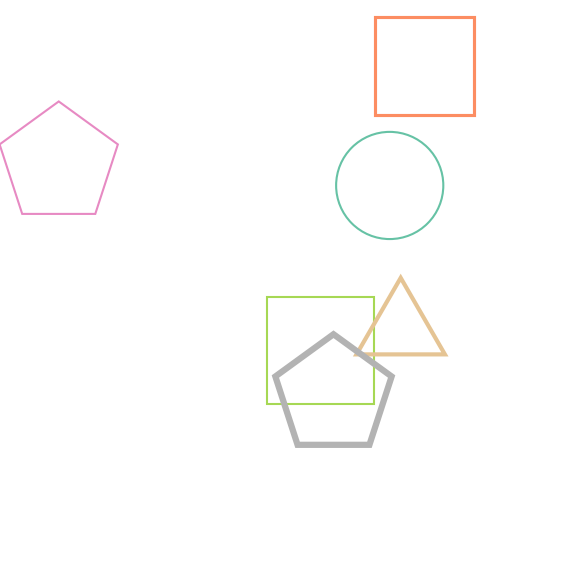[{"shape": "circle", "thickness": 1, "radius": 0.46, "center": [0.675, 0.678]}, {"shape": "square", "thickness": 1.5, "radius": 0.43, "center": [0.735, 0.884]}, {"shape": "pentagon", "thickness": 1, "radius": 0.54, "center": [0.102, 0.716]}, {"shape": "square", "thickness": 1, "radius": 0.47, "center": [0.555, 0.392]}, {"shape": "triangle", "thickness": 2, "radius": 0.44, "center": [0.694, 0.43]}, {"shape": "pentagon", "thickness": 3, "radius": 0.53, "center": [0.577, 0.315]}]